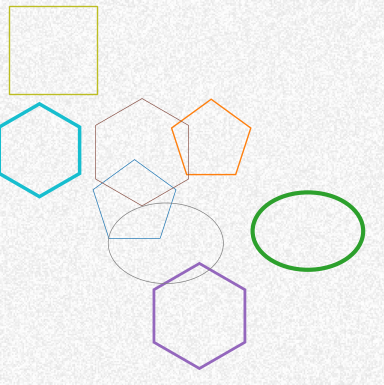[{"shape": "pentagon", "thickness": 0.5, "radius": 0.57, "center": [0.349, 0.472]}, {"shape": "pentagon", "thickness": 1, "radius": 0.54, "center": [0.549, 0.634]}, {"shape": "oval", "thickness": 3, "radius": 0.72, "center": [0.8, 0.4]}, {"shape": "hexagon", "thickness": 2, "radius": 0.68, "center": [0.518, 0.179]}, {"shape": "hexagon", "thickness": 0.5, "radius": 0.7, "center": [0.369, 0.605]}, {"shape": "oval", "thickness": 0.5, "radius": 0.75, "center": [0.431, 0.368]}, {"shape": "square", "thickness": 1, "radius": 0.57, "center": [0.138, 0.871]}, {"shape": "hexagon", "thickness": 2.5, "radius": 0.6, "center": [0.102, 0.61]}]